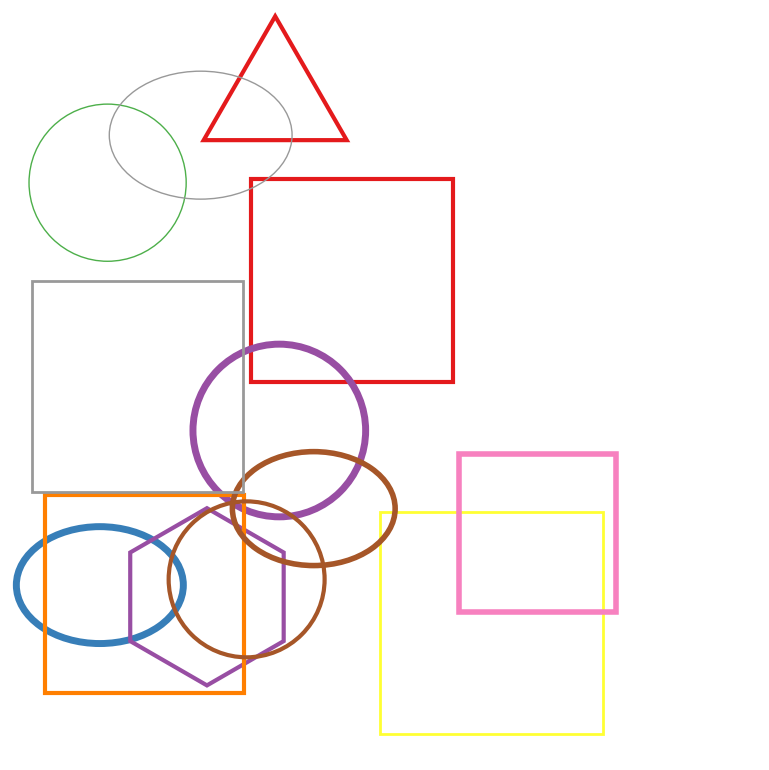[{"shape": "square", "thickness": 1.5, "radius": 0.66, "center": [0.457, 0.636]}, {"shape": "triangle", "thickness": 1.5, "radius": 0.54, "center": [0.357, 0.872]}, {"shape": "oval", "thickness": 2.5, "radius": 0.54, "center": [0.13, 0.24]}, {"shape": "circle", "thickness": 0.5, "radius": 0.51, "center": [0.14, 0.763]}, {"shape": "hexagon", "thickness": 1.5, "radius": 0.58, "center": [0.269, 0.225]}, {"shape": "circle", "thickness": 2.5, "radius": 0.56, "center": [0.363, 0.441]}, {"shape": "square", "thickness": 1.5, "radius": 0.65, "center": [0.187, 0.229]}, {"shape": "square", "thickness": 1, "radius": 0.72, "center": [0.638, 0.191]}, {"shape": "circle", "thickness": 1.5, "radius": 0.51, "center": [0.32, 0.248]}, {"shape": "oval", "thickness": 2, "radius": 0.53, "center": [0.407, 0.339]}, {"shape": "square", "thickness": 2, "radius": 0.51, "center": [0.698, 0.308]}, {"shape": "oval", "thickness": 0.5, "radius": 0.59, "center": [0.261, 0.824]}, {"shape": "square", "thickness": 1, "radius": 0.69, "center": [0.178, 0.498]}]